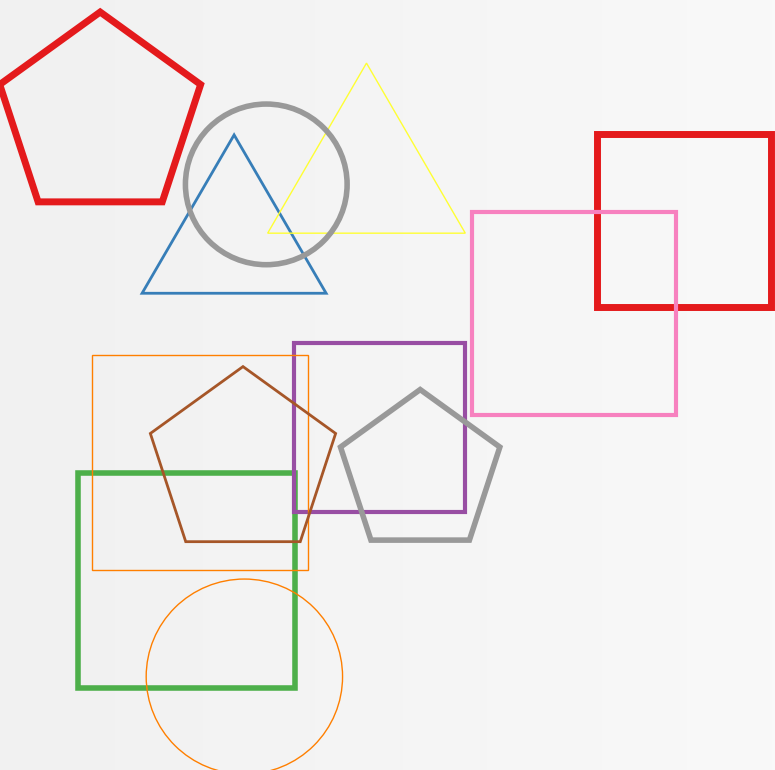[{"shape": "pentagon", "thickness": 2.5, "radius": 0.68, "center": [0.129, 0.848]}, {"shape": "square", "thickness": 2.5, "radius": 0.56, "center": [0.882, 0.714]}, {"shape": "triangle", "thickness": 1, "radius": 0.69, "center": [0.302, 0.688]}, {"shape": "square", "thickness": 2, "radius": 0.7, "center": [0.241, 0.246]}, {"shape": "square", "thickness": 1.5, "radius": 0.55, "center": [0.49, 0.445]}, {"shape": "square", "thickness": 0.5, "radius": 0.7, "center": [0.258, 0.399]}, {"shape": "circle", "thickness": 0.5, "radius": 0.63, "center": [0.315, 0.121]}, {"shape": "triangle", "thickness": 0.5, "radius": 0.74, "center": [0.473, 0.771]}, {"shape": "pentagon", "thickness": 1, "radius": 0.63, "center": [0.314, 0.398]}, {"shape": "square", "thickness": 1.5, "radius": 0.66, "center": [0.74, 0.593]}, {"shape": "circle", "thickness": 2, "radius": 0.52, "center": [0.344, 0.761]}, {"shape": "pentagon", "thickness": 2, "radius": 0.54, "center": [0.542, 0.386]}]